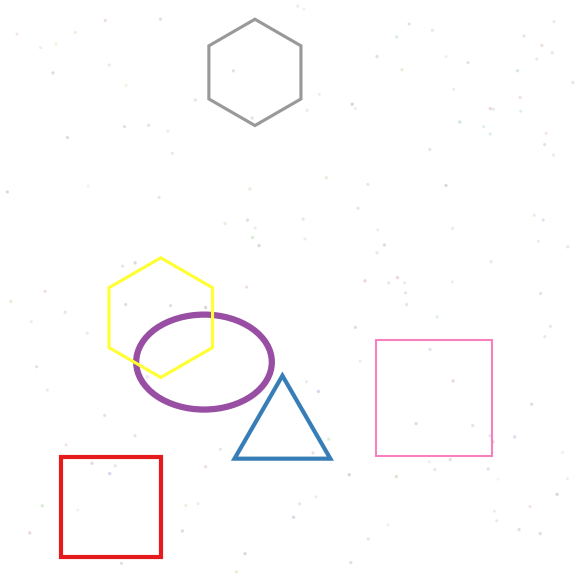[{"shape": "square", "thickness": 2, "radius": 0.43, "center": [0.192, 0.121]}, {"shape": "triangle", "thickness": 2, "radius": 0.48, "center": [0.489, 0.253]}, {"shape": "oval", "thickness": 3, "radius": 0.59, "center": [0.353, 0.372]}, {"shape": "hexagon", "thickness": 1.5, "radius": 0.52, "center": [0.278, 0.449]}, {"shape": "square", "thickness": 1, "radius": 0.5, "center": [0.752, 0.31]}, {"shape": "hexagon", "thickness": 1.5, "radius": 0.46, "center": [0.441, 0.874]}]